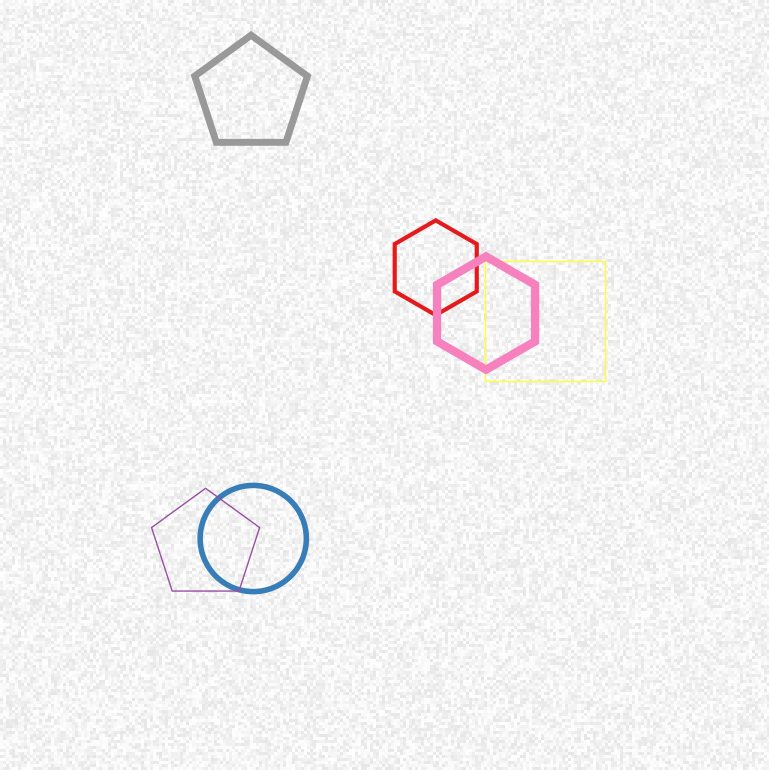[{"shape": "hexagon", "thickness": 1.5, "radius": 0.31, "center": [0.566, 0.652]}, {"shape": "circle", "thickness": 2, "radius": 0.34, "center": [0.329, 0.301]}, {"shape": "pentagon", "thickness": 0.5, "radius": 0.37, "center": [0.267, 0.292]}, {"shape": "square", "thickness": 0.5, "radius": 0.39, "center": [0.708, 0.583]}, {"shape": "hexagon", "thickness": 3, "radius": 0.37, "center": [0.631, 0.593]}, {"shape": "pentagon", "thickness": 2.5, "radius": 0.38, "center": [0.326, 0.877]}]